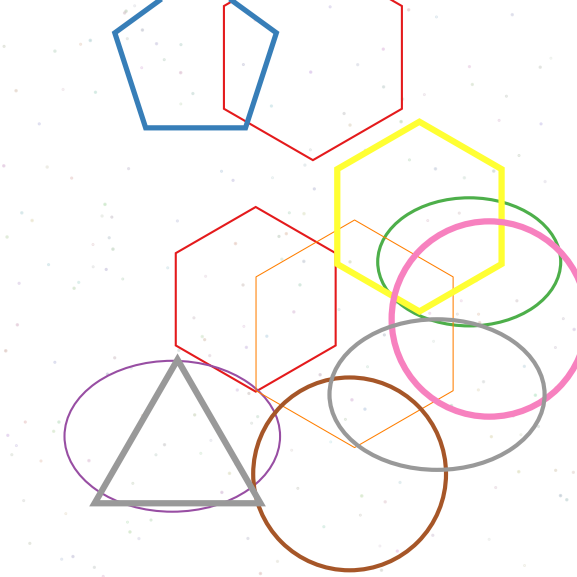[{"shape": "hexagon", "thickness": 1, "radius": 0.89, "center": [0.542, 0.9]}, {"shape": "hexagon", "thickness": 1, "radius": 0.8, "center": [0.443, 0.481]}, {"shape": "pentagon", "thickness": 2.5, "radius": 0.74, "center": [0.339, 0.897]}, {"shape": "oval", "thickness": 1.5, "radius": 0.79, "center": [0.812, 0.546]}, {"shape": "oval", "thickness": 1, "radius": 0.93, "center": [0.298, 0.244]}, {"shape": "hexagon", "thickness": 0.5, "radius": 0.99, "center": [0.614, 0.421]}, {"shape": "hexagon", "thickness": 3, "radius": 0.82, "center": [0.726, 0.624]}, {"shape": "circle", "thickness": 2, "radius": 0.83, "center": [0.605, 0.179]}, {"shape": "circle", "thickness": 3, "radius": 0.85, "center": [0.847, 0.447]}, {"shape": "oval", "thickness": 2, "radius": 0.93, "center": [0.757, 0.316]}, {"shape": "triangle", "thickness": 3, "radius": 0.83, "center": [0.307, 0.211]}]